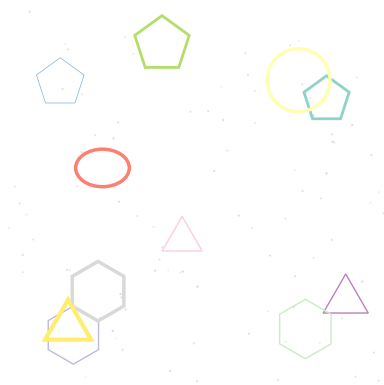[{"shape": "pentagon", "thickness": 2, "radius": 0.31, "center": [0.848, 0.741]}, {"shape": "circle", "thickness": 2.5, "radius": 0.41, "center": [0.775, 0.792]}, {"shape": "hexagon", "thickness": 1, "radius": 0.38, "center": [0.191, 0.13]}, {"shape": "oval", "thickness": 2.5, "radius": 0.35, "center": [0.266, 0.564]}, {"shape": "pentagon", "thickness": 0.5, "radius": 0.33, "center": [0.157, 0.785]}, {"shape": "pentagon", "thickness": 2, "radius": 0.37, "center": [0.421, 0.885]}, {"shape": "triangle", "thickness": 1, "radius": 0.3, "center": [0.473, 0.378]}, {"shape": "hexagon", "thickness": 2.5, "radius": 0.39, "center": [0.255, 0.244]}, {"shape": "triangle", "thickness": 1, "radius": 0.34, "center": [0.898, 0.221]}, {"shape": "hexagon", "thickness": 1, "radius": 0.39, "center": [0.793, 0.145]}, {"shape": "triangle", "thickness": 3, "radius": 0.34, "center": [0.177, 0.152]}]